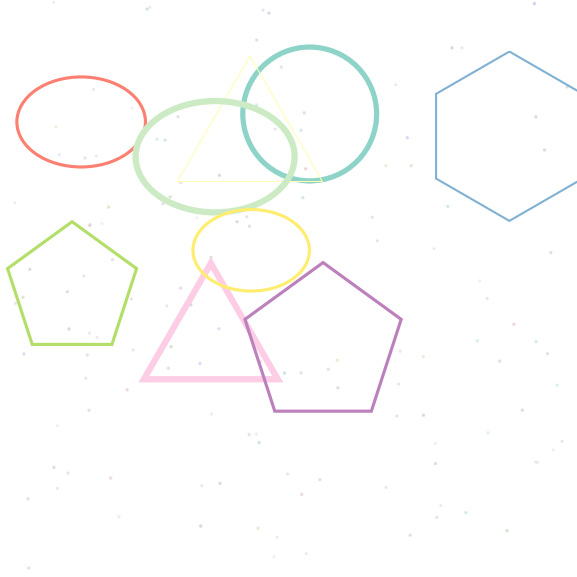[{"shape": "circle", "thickness": 2.5, "radius": 0.58, "center": [0.536, 0.802]}, {"shape": "triangle", "thickness": 0.5, "radius": 0.72, "center": [0.433, 0.757]}, {"shape": "oval", "thickness": 1.5, "radius": 0.56, "center": [0.141, 0.788]}, {"shape": "hexagon", "thickness": 1, "radius": 0.73, "center": [0.882, 0.763]}, {"shape": "pentagon", "thickness": 1.5, "radius": 0.59, "center": [0.125, 0.498]}, {"shape": "triangle", "thickness": 3, "radius": 0.67, "center": [0.365, 0.409]}, {"shape": "pentagon", "thickness": 1.5, "radius": 0.71, "center": [0.559, 0.402]}, {"shape": "oval", "thickness": 3, "radius": 0.69, "center": [0.373, 0.728]}, {"shape": "oval", "thickness": 1.5, "radius": 0.5, "center": [0.435, 0.566]}]